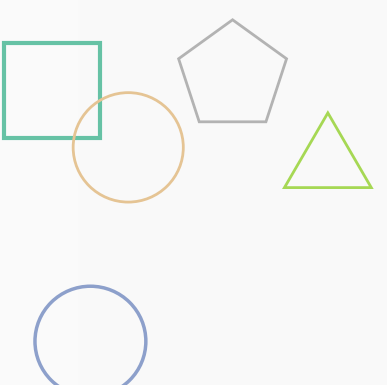[{"shape": "square", "thickness": 3, "radius": 0.62, "center": [0.135, 0.765]}, {"shape": "circle", "thickness": 2.5, "radius": 0.72, "center": [0.233, 0.113]}, {"shape": "triangle", "thickness": 2, "radius": 0.65, "center": [0.846, 0.577]}, {"shape": "circle", "thickness": 2, "radius": 0.71, "center": [0.331, 0.617]}, {"shape": "pentagon", "thickness": 2, "radius": 0.73, "center": [0.6, 0.802]}]